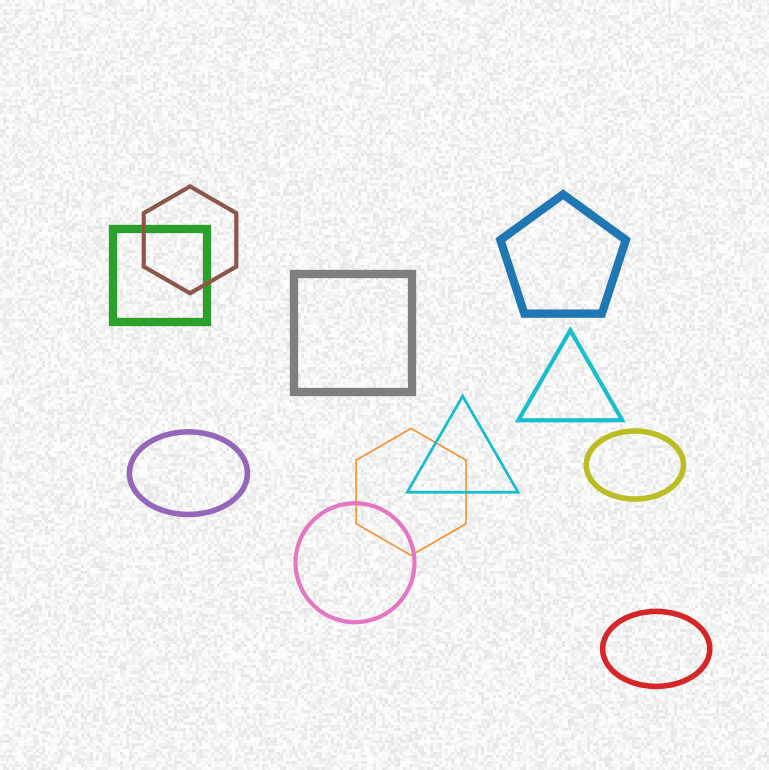[{"shape": "pentagon", "thickness": 3, "radius": 0.43, "center": [0.731, 0.662]}, {"shape": "hexagon", "thickness": 0.5, "radius": 0.41, "center": [0.534, 0.361]}, {"shape": "square", "thickness": 3, "radius": 0.3, "center": [0.208, 0.642]}, {"shape": "oval", "thickness": 2, "radius": 0.35, "center": [0.852, 0.157]}, {"shape": "oval", "thickness": 2, "radius": 0.38, "center": [0.245, 0.385]}, {"shape": "hexagon", "thickness": 1.5, "radius": 0.35, "center": [0.247, 0.689]}, {"shape": "circle", "thickness": 1.5, "radius": 0.39, "center": [0.461, 0.269]}, {"shape": "square", "thickness": 3, "radius": 0.39, "center": [0.458, 0.568]}, {"shape": "oval", "thickness": 2, "radius": 0.32, "center": [0.825, 0.396]}, {"shape": "triangle", "thickness": 1, "radius": 0.42, "center": [0.601, 0.402]}, {"shape": "triangle", "thickness": 1.5, "radius": 0.39, "center": [0.741, 0.493]}]